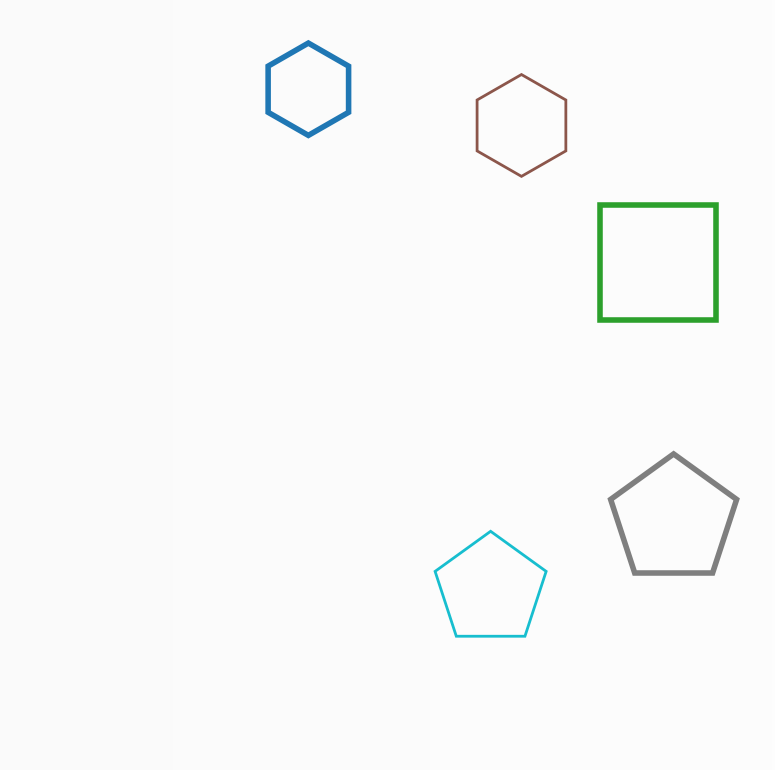[{"shape": "hexagon", "thickness": 2, "radius": 0.3, "center": [0.398, 0.884]}, {"shape": "square", "thickness": 2, "radius": 0.37, "center": [0.849, 0.66]}, {"shape": "hexagon", "thickness": 1, "radius": 0.33, "center": [0.673, 0.837]}, {"shape": "pentagon", "thickness": 2, "radius": 0.43, "center": [0.869, 0.325]}, {"shape": "pentagon", "thickness": 1, "radius": 0.38, "center": [0.633, 0.235]}]